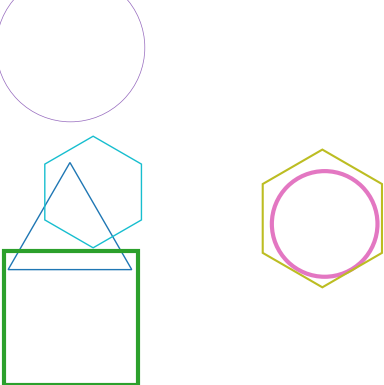[{"shape": "triangle", "thickness": 1, "radius": 0.93, "center": [0.182, 0.392]}, {"shape": "square", "thickness": 3, "radius": 0.87, "center": [0.185, 0.174]}, {"shape": "circle", "thickness": 0.5, "radius": 0.96, "center": [0.183, 0.876]}, {"shape": "circle", "thickness": 3, "radius": 0.69, "center": [0.843, 0.418]}, {"shape": "hexagon", "thickness": 1.5, "radius": 0.89, "center": [0.837, 0.433]}, {"shape": "hexagon", "thickness": 1, "radius": 0.72, "center": [0.242, 0.501]}]